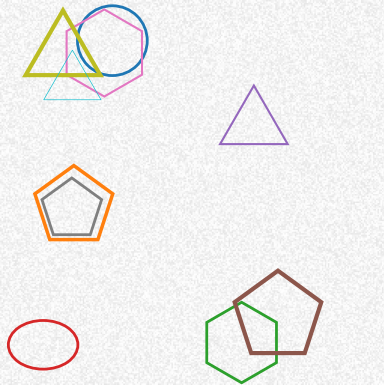[{"shape": "circle", "thickness": 2, "radius": 0.45, "center": [0.292, 0.894]}, {"shape": "pentagon", "thickness": 2.5, "radius": 0.53, "center": [0.192, 0.464]}, {"shape": "hexagon", "thickness": 2, "radius": 0.52, "center": [0.628, 0.11]}, {"shape": "oval", "thickness": 2, "radius": 0.45, "center": [0.112, 0.104]}, {"shape": "triangle", "thickness": 1.5, "radius": 0.51, "center": [0.659, 0.676]}, {"shape": "pentagon", "thickness": 3, "radius": 0.59, "center": [0.722, 0.179]}, {"shape": "hexagon", "thickness": 1.5, "radius": 0.57, "center": [0.271, 0.862]}, {"shape": "pentagon", "thickness": 2, "radius": 0.41, "center": [0.187, 0.456]}, {"shape": "triangle", "thickness": 3, "radius": 0.56, "center": [0.164, 0.861]}, {"shape": "triangle", "thickness": 0.5, "radius": 0.43, "center": [0.188, 0.784]}]